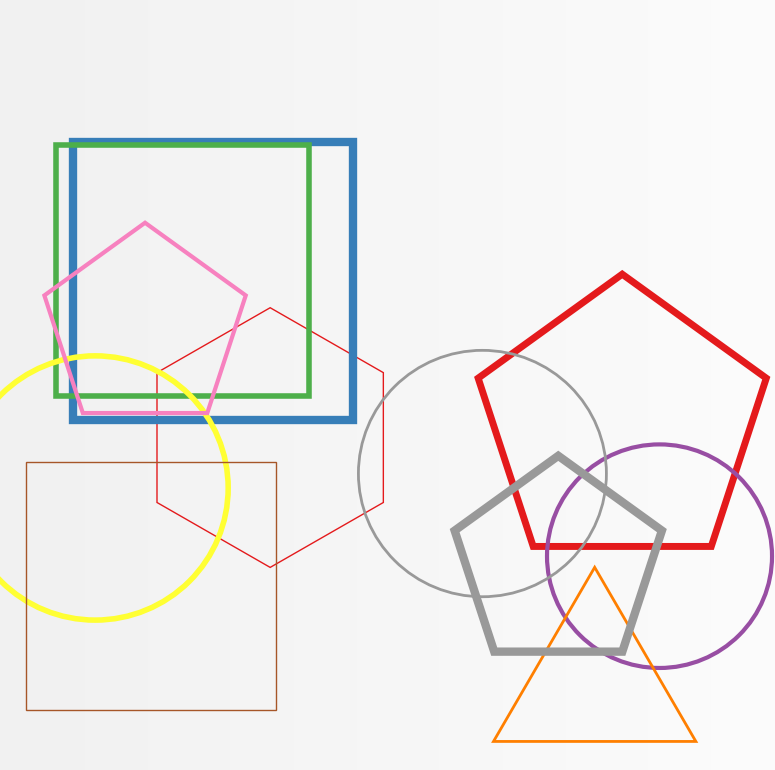[{"shape": "hexagon", "thickness": 0.5, "radius": 0.84, "center": [0.349, 0.432]}, {"shape": "pentagon", "thickness": 2.5, "radius": 0.98, "center": [0.803, 0.448]}, {"shape": "square", "thickness": 3, "radius": 0.9, "center": [0.275, 0.635]}, {"shape": "square", "thickness": 2, "radius": 0.82, "center": [0.236, 0.649]}, {"shape": "circle", "thickness": 1.5, "radius": 0.73, "center": [0.851, 0.278]}, {"shape": "triangle", "thickness": 1, "radius": 0.75, "center": [0.767, 0.112]}, {"shape": "circle", "thickness": 2, "radius": 0.86, "center": [0.123, 0.366]}, {"shape": "square", "thickness": 0.5, "radius": 0.8, "center": [0.195, 0.239]}, {"shape": "pentagon", "thickness": 1.5, "radius": 0.68, "center": [0.187, 0.574]}, {"shape": "circle", "thickness": 1, "radius": 0.8, "center": [0.622, 0.385]}, {"shape": "pentagon", "thickness": 3, "radius": 0.7, "center": [0.72, 0.267]}]